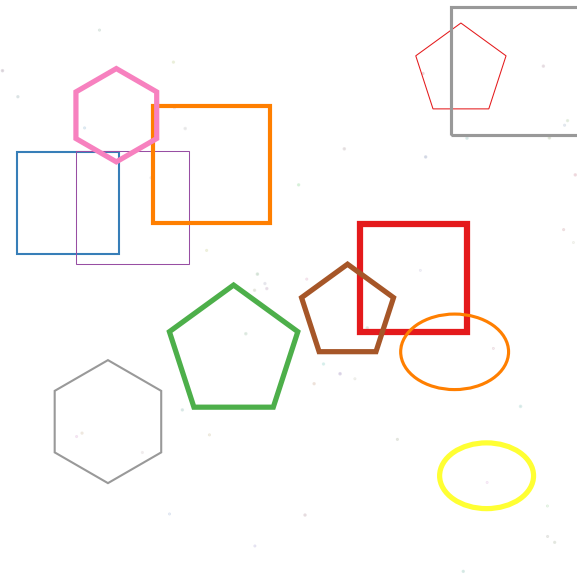[{"shape": "square", "thickness": 3, "radius": 0.46, "center": [0.716, 0.518]}, {"shape": "pentagon", "thickness": 0.5, "radius": 0.41, "center": [0.798, 0.877]}, {"shape": "square", "thickness": 1, "radius": 0.44, "center": [0.118, 0.648]}, {"shape": "pentagon", "thickness": 2.5, "radius": 0.58, "center": [0.405, 0.389]}, {"shape": "square", "thickness": 0.5, "radius": 0.49, "center": [0.23, 0.639]}, {"shape": "square", "thickness": 2, "radius": 0.51, "center": [0.366, 0.714]}, {"shape": "oval", "thickness": 1.5, "radius": 0.47, "center": [0.787, 0.39]}, {"shape": "oval", "thickness": 2.5, "radius": 0.41, "center": [0.843, 0.175]}, {"shape": "pentagon", "thickness": 2.5, "radius": 0.42, "center": [0.602, 0.458]}, {"shape": "hexagon", "thickness": 2.5, "radius": 0.4, "center": [0.201, 0.8]}, {"shape": "hexagon", "thickness": 1, "radius": 0.53, "center": [0.187, 0.269]}, {"shape": "square", "thickness": 1.5, "radius": 0.55, "center": [0.892, 0.876]}]